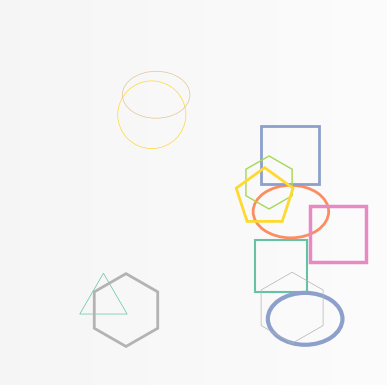[{"shape": "triangle", "thickness": 0.5, "radius": 0.35, "center": [0.267, 0.22]}, {"shape": "square", "thickness": 1.5, "radius": 0.34, "center": [0.726, 0.31]}, {"shape": "oval", "thickness": 2, "radius": 0.49, "center": [0.751, 0.45]}, {"shape": "oval", "thickness": 3, "radius": 0.48, "center": [0.787, 0.172]}, {"shape": "square", "thickness": 2, "radius": 0.38, "center": [0.748, 0.597]}, {"shape": "square", "thickness": 2.5, "radius": 0.36, "center": [0.872, 0.392]}, {"shape": "hexagon", "thickness": 1, "radius": 0.34, "center": [0.694, 0.526]}, {"shape": "circle", "thickness": 0.5, "radius": 0.44, "center": [0.392, 0.702]}, {"shape": "pentagon", "thickness": 2, "radius": 0.39, "center": [0.683, 0.487]}, {"shape": "oval", "thickness": 0.5, "radius": 0.44, "center": [0.403, 0.754]}, {"shape": "hexagon", "thickness": 2, "radius": 0.47, "center": [0.325, 0.195]}, {"shape": "hexagon", "thickness": 0.5, "radius": 0.46, "center": [0.754, 0.201]}]